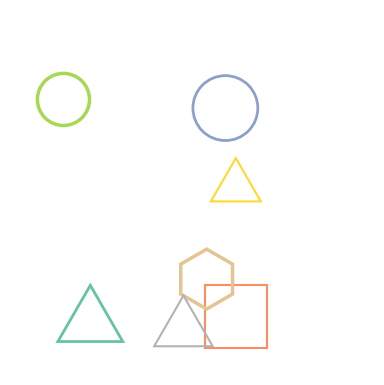[{"shape": "triangle", "thickness": 2, "radius": 0.49, "center": [0.235, 0.162]}, {"shape": "square", "thickness": 1.5, "radius": 0.41, "center": [0.613, 0.177]}, {"shape": "circle", "thickness": 2, "radius": 0.42, "center": [0.585, 0.719]}, {"shape": "circle", "thickness": 2.5, "radius": 0.34, "center": [0.165, 0.742]}, {"shape": "triangle", "thickness": 1.5, "radius": 0.37, "center": [0.613, 0.514]}, {"shape": "hexagon", "thickness": 2.5, "radius": 0.39, "center": [0.537, 0.275]}, {"shape": "triangle", "thickness": 1.5, "radius": 0.44, "center": [0.476, 0.145]}]